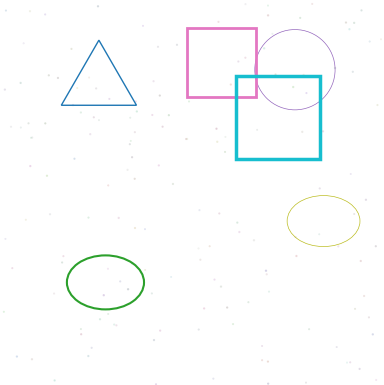[{"shape": "triangle", "thickness": 1, "radius": 0.56, "center": [0.257, 0.783]}, {"shape": "oval", "thickness": 1.5, "radius": 0.5, "center": [0.274, 0.267]}, {"shape": "circle", "thickness": 0.5, "radius": 0.52, "center": [0.766, 0.819]}, {"shape": "square", "thickness": 2, "radius": 0.45, "center": [0.576, 0.838]}, {"shape": "oval", "thickness": 0.5, "radius": 0.47, "center": [0.84, 0.426]}, {"shape": "square", "thickness": 2.5, "radius": 0.54, "center": [0.722, 0.694]}]